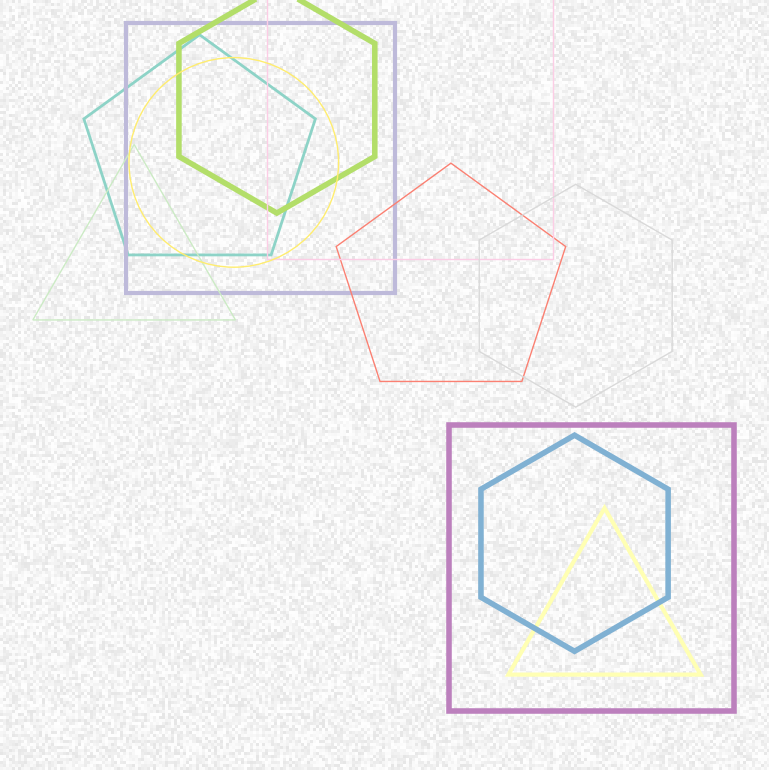[{"shape": "pentagon", "thickness": 1, "radius": 0.79, "center": [0.259, 0.797]}, {"shape": "triangle", "thickness": 1.5, "radius": 0.72, "center": [0.785, 0.196]}, {"shape": "square", "thickness": 1.5, "radius": 0.87, "center": [0.338, 0.795]}, {"shape": "pentagon", "thickness": 0.5, "radius": 0.78, "center": [0.586, 0.631]}, {"shape": "hexagon", "thickness": 2, "radius": 0.7, "center": [0.746, 0.294]}, {"shape": "hexagon", "thickness": 2, "radius": 0.73, "center": [0.36, 0.87]}, {"shape": "square", "thickness": 0.5, "radius": 0.93, "center": [0.533, 0.849]}, {"shape": "hexagon", "thickness": 0.5, "radius": 0.72, "center": [0.748, 0.616]}, {"shape": "square", "thickness": 2, "radius": 0.93, "center": [0.768, 0.262]}, {"shape": "triangle", "thickness": 0.5, "radius": 0.76, "center": [0.174, 0.66]}, {"shape": "circle", "thickness": 0.5, "radius": 0.68, "center": [0.304, 0.789]}]